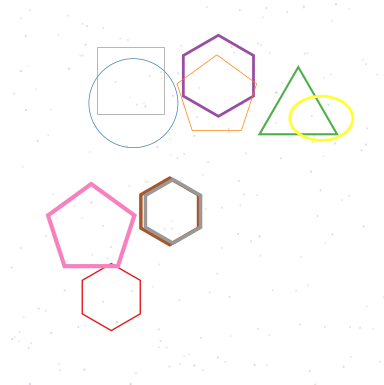[{"shape": "hexagon", "thickness": 1, "radius": 0.43, "center": [0.289, 0.228]}, {"shape": "circle", "thickness": 0.5, "radius": 0.58, "center": [0.346, 0.732]}, {"shape": "triangle", "thickness": 1.5, "radius": 0.58, "center": [0.775, 0.709]}, {"shape": "hexagon", "thickness": 2, "radius": 0.53, "center": [0.567, 0.803]}, {"shape": "pentagon", "thickness": 0.5, "radius": 0.54, "center": [0.563, 0.749]}, {"shape": "oval", "thickness": 2, "radius": 0.41, "center": [0.835, 0.693]}, {"shape": "hexagon", "thickness": 2.5, "radius": 0.43, "center": [0.441, 0.451]}, {"shape": "pentagon", "thickness": 3, "radius": 0.59, "center": [0.237, 0.404]}, {"shape": "hexagon", "thickness": 2.5, "radius": 0.41, "center": [0.449, 0.451]}, {"shape": "square", "thickness": 0.5, "radius": 0.44, "center": [0.339, 0.792]}]